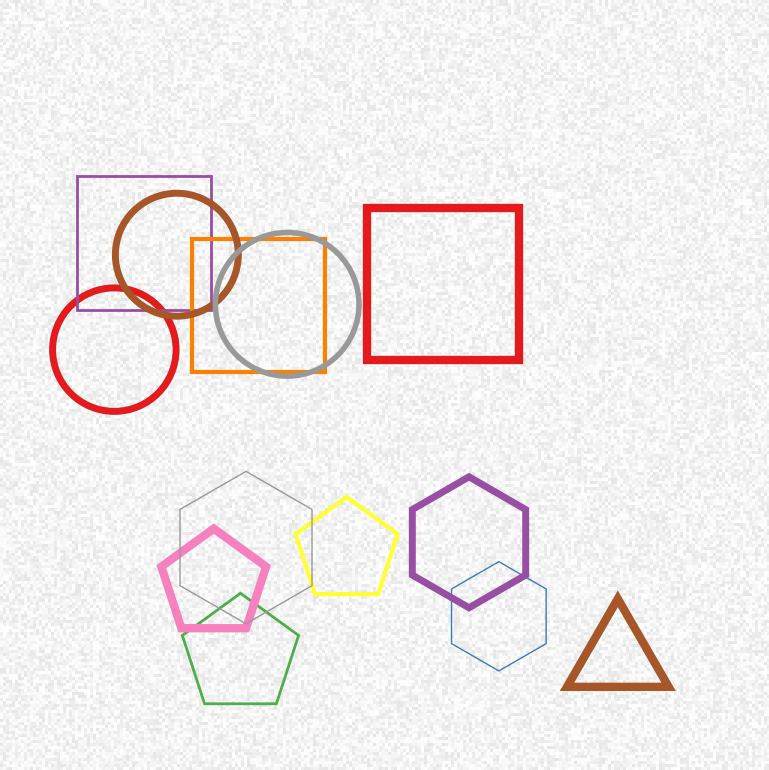[{"shape": "square", "thickness": 3, "radius": 0.49, "center": [0.575, 0.631]}, {"shape": "circle", "thickness": 2.5, "radius": 0.4, "center": [0.148, 0.546]}, {"shape": "hexagon", "thickness": 0.5, "radius": 0.35, "center": [0.648, 0.2]}, {"shape": "pentagon", "thickness": 1, "radius": 0.4, "center": [0.312, 0.15]}, {"shape": "hexagon", "thickness": 2.5, "radius": 0.43, "center": [0.609, 0.296]}, {"shape": "square", "thickness": 1, "radius": 0.44, "center": [0.187, 0.684]}, {"shape": "square", "thickness": 1.5, "radius": 0.43, "center": [0.336, 0.603]}, {"shape": "pentagon", "thickness": 1.5, "radius": 0.35, "center": [0.45, 0.285]}, {"shape": "circle", "thickness": 2.5, "radius": 0.4, "center": [0.23, 0.669]}, {"shape": "triangle", "thickness": 3, "radius": 0.38, "center": [0.802, 0.146]}, {"shape": "pentagon", "thickness": 3, "radius": 0.36, "center": [0.278, 0.242]}, {"shape": "hexagon", "thickness": 0.5, "radius": 0.49, "center": [0.319, 0.289]}, {"shape": "circle", "thickness": 2, "radius": 0.47, "center": [0.373, 0.605]}]